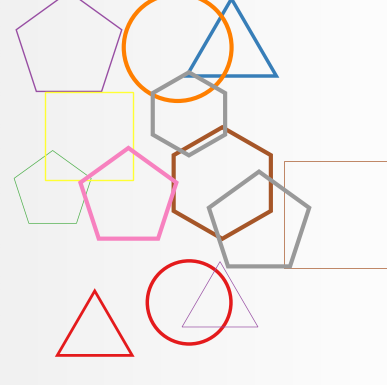[{"shape": "circle", "thickness": 2.5, "radius": 0.54, "center": [0.488, 0.214]}, {"shape": "triangle", "thickness": 2, "radius": 0.56, "center": [0.244, 0.133]}, {"shape": "triangle", "thickness": 2.5, "radius": 0.67, "center": [0.597, 0.869]}, {"shape": "pentagon", "thickness": 0.5, "radius": 0.52, "center": [0.136, 0.505]}, {"shape": "pentagon", "thickness": 1, "radius": 0.72, "center": [0.178, 0.878]}, {"shape": "triangle", "thickness": 0.5, "radius": 0.57, "center": [0.568, 0.207]}, {"shape": "circle", "thickness": 3, "radius": 0.7, "center": [0.458, 0.877]}, {"shape": "square", "thickness": 1, "radius": 0.57, "center": [0.229, 0.647]}, {"shape": "hexagon", "thickness": 3, "radius": 0.72, "center": [0.574, 0.525]}, {"shape": "square", "thickness": 0.5, "radius": 0.69, "center": [0.872, 0.443]}, {"shape": "pentagon", "thickness": 3, "radius": 0.65, "center": [0.331, 0.485]}, {"shape": "pentagon", "thickness": 3, "radius": 0.68, "center": [0.668, 0.418]}, {"shape": "hexagon", "thickness": 3, "radius": 0.54, "center": [0.488, 0.704]}]